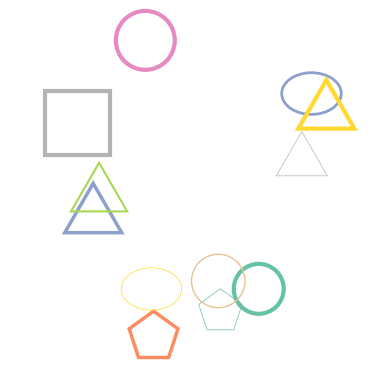[{"shape": "pentagon", "thickness": 0.5, "radius": 0.3, "center": [0.572, 0.191]}, {"shape": "circle", "thickness": 3, "radius": 0.32, "center": [0.672, 0.25]}, {"shape": "pentagon", "thickness": 2.5, "radius": 0.33, "center": [0.399, 0.125]}, {"shape": "oval", "thickness": 2, "radius": 0.39, "center": [0.809, 0.757]}, {"shape": "triangle", "thickness": 2.5, "radius": 0.43, "center": [0.242, 0.438]}, {"shape": "circle", "thickness": 3, "radius": 0.38, "center": [0.377, 0.895]}, {"shape": "triangle", "thickness": 1.5, "radius": 0.42, "center": [0.257, 0.493]}, {"shape": "oval", "thickness": 0.5, "radius": 0.39, "center": [0.393, 0.249]}, {"shape": "triangle", "thickness": 3, "radius": 0.42, "center": [0.848, 0.708]}, {"shape": "circle", "thickness": 1, "radius": 0.35, "center": [0.567, 0.27]}, {"shape": "square", "thickness": 3, "radius": 0.42, "center": [0.201, 0.681]}, {"shape": "triangle", "thickness": 0.5, "radius": 0.38, "center": [0.784, 0.582]}]